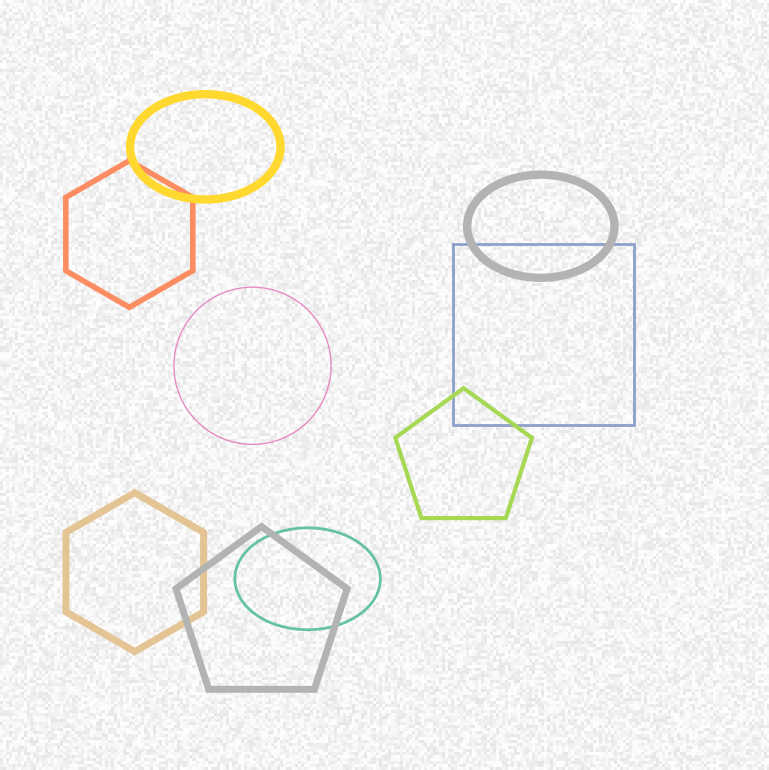[{"shape": "oval", "thickness": 1, "radius": 0.47, "center": [0.399, 0.248]}, {"shape": "hexagon", "thickness": 2, "radius": 0.48, "center": [0.168, 0.696]}, {"shape": "square", "thickness": 1, "radius": 0.59, "center": [0.706, 0.566]}, {"shape": "circle", "thickness": 0.5, "radius": 0.51, "center": [0.328, 0.525]}, {"shape": "pentagon", "thickness": 1.5, "radius": 0.47, "center": [0.602, 0.403]}, {"shape": "oval", "thickness": 3, "radius": 0.49, "center": [0.267, 0.809]}, {"shape": "hexagon", "thickness": 2.5, "radius": 0.52, "center": [0.175, 0.257]}, {"shape": "pentagon", "thickness": 2.5, "radius": 0.58, "center": [0.34, 0.199]}, {"shape": "oval", "thickness": 3, "radius": 0.48, "center": [0.702, 0.706]}]